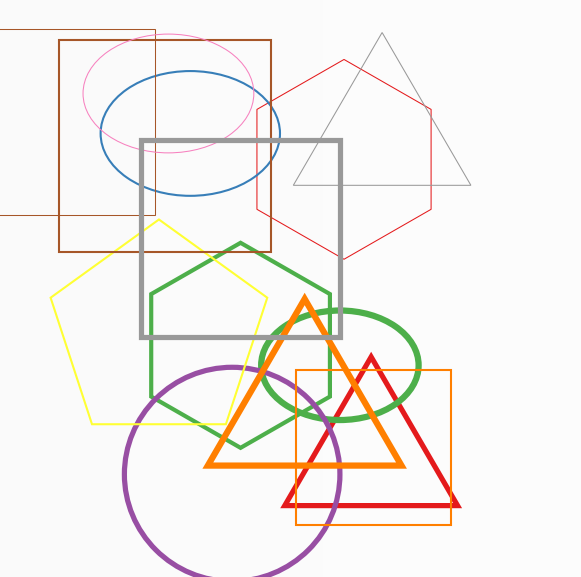[{"shape": "hexagon", "thickness": 0.5, "radius": 0.86, "center": [0.592, 0.723]}, {"shape": "triangle", "thickness": 2.5, "radius": 0.86, "center": [0.639, 0.209]}, {"shape": "oval", "thickness": 1, "radius": 0.77, "center": [0.327, 0.768]}, {"shape": "oval", "thickness": 3, "radius": 0.68, "center": [0.585, 0.367]}, {"shape": "hexagon", "thickness": 2, "radius": 0.89, "center": [0.414, 0.401]}, {"shape": "circle", "thickness": 2.5, "radius": 0.93, "center": [0.399, 0.178]}, {"shape": "triangle", "thickness": 3, "radius": 0.96, "center": [0.524, 0.289]}, {"shape": "square", "thickness": 1, "radius": 0.67, "center": [0.643, 0.224]}, {"shape": "pentagon", "thickness": 1, "radius": 0.98, "center": [0.273, 0.423]}, {"shape": "square", "thickness": 1, "radius": 0.92, "center": [0.284, 0.747]}, {"shape": "square", "thickness": 0.5, "radius": 0.81, "center": [0.106, 0.788]}, {"shape": "oval", "thickness": 0.5, "radius": 0.73, "center": [0.29, 0.837]}, {"shape": "triangle", "thickness": 0.5, "radius": 0.88, "center": [0.657, 0.766]}, {"shape": "square", "thickness": 2.5, "radius": 0.85, "center": [0.414, 0.586]}]